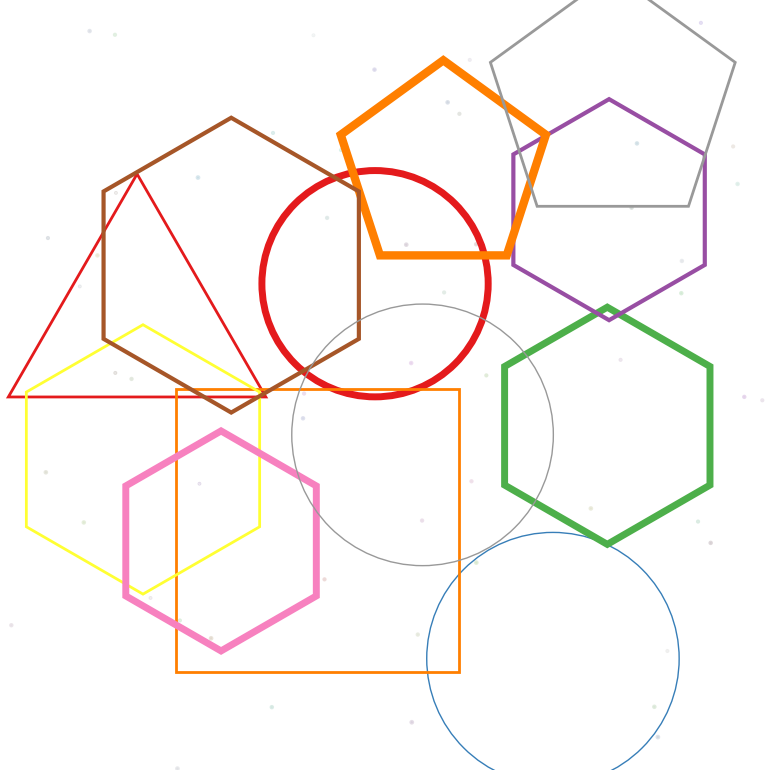[{"shape": "circle", "thickness": 2.5, "radius": 0.73, "center": [0.487, 0.632]}, {"shape": "triangle", "thickness": 1, "radius": 0.97, "center": [0.178, 0.581]}, {"shape": "circle", "thickness": 0.5, "radius": 0.82, "center": [0.718, 0.145]}, {"shape": "hexagon", "thickness": 2.5, "radius": 0.77, "center": [0.789, 0.447]}, {"shape": "hexagon", "thickness": 1.5, "radius": 0.72, "center": [0.791, 0.728]}, {"shape": "square", "thickness": 1, "radius": 0.92, "center": [0.413, 0.311]}, {"shape": "pentagon", "thickness": 3, "radius": 0.7, "center": [0.576, 0.782]}, {"shape": "hexagon", "thickness": 1, "radius": 0.87, "center": [0.186, 0.403]}, {"shape": "hexagon", "thickness": 1.5, "radius": 0.96, "center": [0.3, 0.656]}, {"shape": "hexagon", "thickness": 2.5, "radius": 0.71, "center": [0.287, 0.297]}, {"shape": "circle", "thickness": 0.5, "radius": 0.85, "center": [0.549, 0.435]}, {"shape": "pentagon", "thickness": 1, "radius": 0.84, "center": [0.796, 0.867]}]